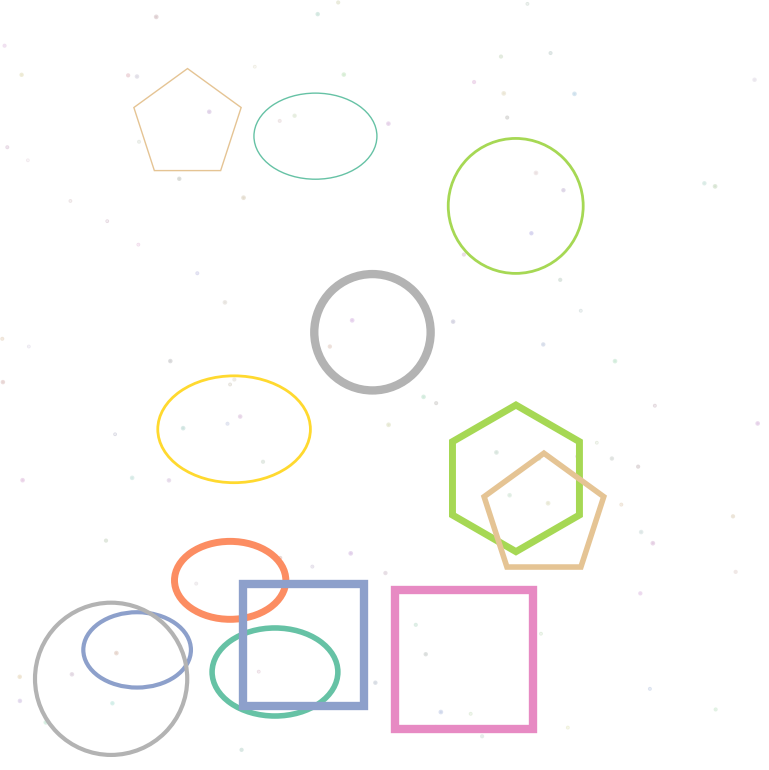[{"shape": "oval", "thickness": 0.5, "radius": 0.4, "center": [0.41, 0.823]}, {"shape": "oval", "thickness": 2, "radius": 0.41, "center": [0.357, 0.127]}, {"shape": "oval", "thickness": 2.5, "radius": 0.36, "center": [0.299, 0.246]}, {"shape": "oval", "thickness": 1.5, "radius": 0.35, "center": [0.178, 0.156]}, {"shape": "square", "thickness": 3, "radius": 0.4, "center": [0.394, 0.162]}, {"shape": "square", "thickness": 3, "radius": 0.45, "center": [0.603, 0.144]}, {"shape": "circle", "thickness": 1, "radius": 0.44, "center": [0.67, 0.733]}, {"shape": "hexagon", "thickness": 2.5, "radius": 0.48, "center": [0.67, 0.379]}, {"shape": "oval", "thickness": 1, "radius": 0.5, "center": [0.304, 0.443]}, {"shape": "pentagon", "thickness": 0.5, "radius": 0.37, "center": [0.244, 0.838]}, {"shape": "pentagon", "thickness": 2, "radius": 0.41, "center": [0.706, 0.33]}, {"shape": "circle", "thickness": 1.5, "radius": 0.49, "center": [0.144, 0.118]}, {"shape": "circle", "thickness": 3, "radius": 0.38, "center": [0.484, 0.568]}]